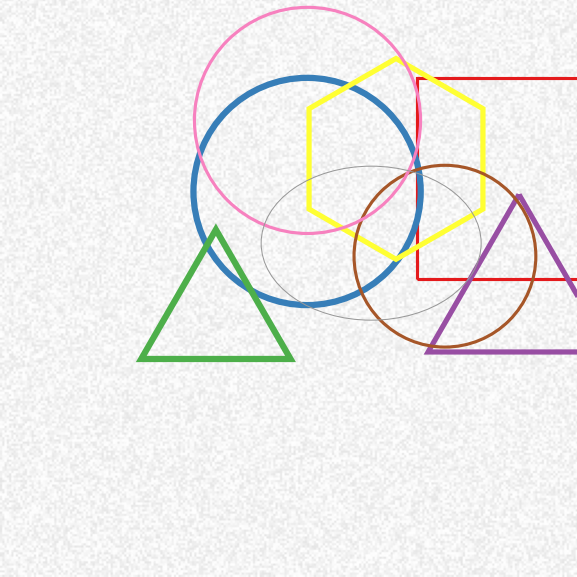[{"shape": "square", "thickness": 1.5, "radius": 0.87, "center": [0.897, 0.69]}, {"shape": "circle", "thickness": 3, "radius": 0.98, "center": [0.532, 0.668]}, {"shape": "triangle", "thickness": 3, "radius": 0.75, "center": [0.374, 0.452]}, {"shape": "triangle", "thickness": 2.5, "radius": 0.91, "center": [0.899, 0.481]}, {"shape": "hexagon", "thickness": 2.5, "radius": 0.87, "center": [0.686, 0.724]}, {"shape": "circle", "thickness": 1.5, "radius": 0.79, "center": [0.77, 0.556]}, {"shape": "circle", "thickness": 1.5, "radius": 0.98, "center": [0.532, 0.791]}, {"shape": "oval", "thickness": 0.5, "radius": 0.95, "center": [0.643, 0.578]}]